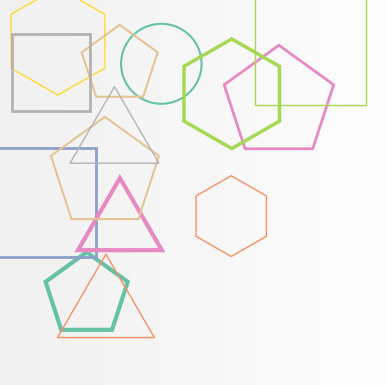[{"shape": "pentagon", "thickness": 3, "radius": 0.56, "center": [0.224, 0.233]}, {"shape": "circle", "thickness": 1.5, "radius": 0.52, "center": [0.416, 0.834]}, {"shape": "triangle", "thickness": 1, "radius": 0.72, "center": [0.273, 0.195]}, {"shape": "hexagon", "thickness": 1, "radius": 0.52, "center": [0.597, 0.439]}, {"shape": "square", "thickness": 2, "radius": 0.71, "center": [0.106, 0.473]}, {"shape": "pentagon", "thickness": 2, "radius": 0.74, "center": [0.72, 0.734]}, {"shape": "triangle", "thickness": 3, "radius": 0.62, "center": [0.31, 0.413]}, {"shape": "square", "thickness": 1, "radius": 0.72, "center": [0.801, 0.873]}, {"shape": "hexagon", "thickness": 2.5, "radius": 0.71, "center": [0.598, 0.756]}, {"shape": "hexagon", "thickness": 1, "radius": 0.7, "center": [0.15, 0.893]}, {"shape": "pentagon", "thickness": 1.5, "radius": 0.52, "center": [0.309, 0.832]}, {"shape": "pentagon", "thickness": 1.5, "radius": 0.73, "center": [0.271, 0.55]}, {"shape": "square", "thickness": 2, "radius": 0.5, "center": [0.131, 0.812]}, {"shape": "triangle", "thickness": 1, "radius": 0.66, "center": [0.295, 0.642]}]